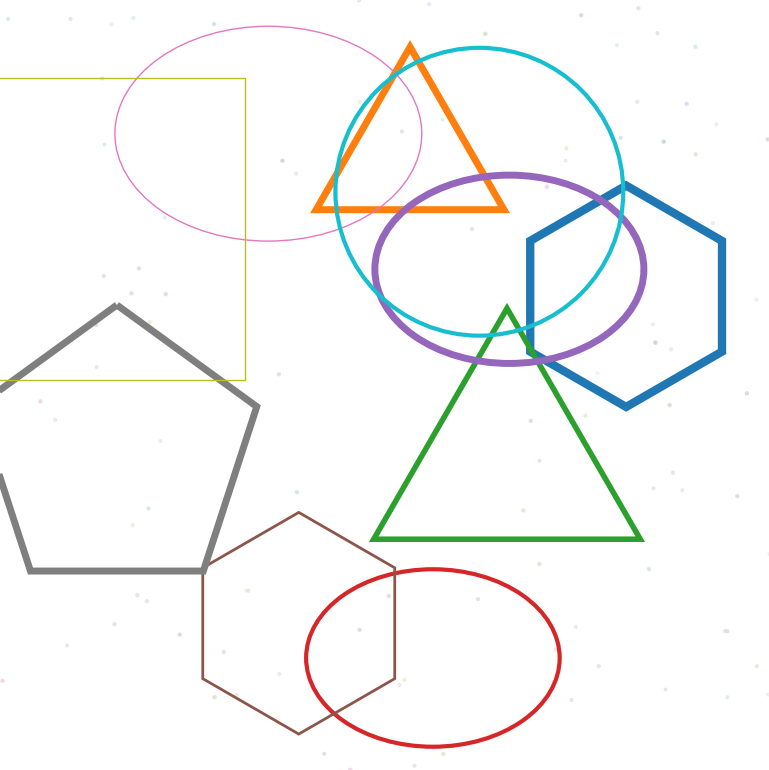[{"shape": "hexagon", "thickness": 3, "radius": 0.72, "center": [0.813, 0.615]}, {"shape": "triangle", "thickness": 2.5, "radius": 0.7, "center": [0.533, 0.798]}, {"shape": "triangle", "thickness": 2, "radius": 1.0, "center": [0.658, 0.4]}, {"shape": "oval", "thickness": 1.5, "radius": 0.82, "center": [0.562, 0.145]}, {"shape": "oval", "thickness": 2.5, "radius": 0.87, "center": [0.662, 0.65]}, {"shape": "hexagon", "thickness": 1, "radius": 0.72, "center": [0.388, 0.191]}, {"shape": "oval", "thickness": 0.5, "radius": 1.0, "center": [0.349, 0.826]}, {"shape": "pentagon", "thickness": 2.5, "radius": 0.95, "center": [0.152, 0.413]}, {"shape": "square", "thickness": 0.5, "radius": 0.98, "center": [0.121, 0.702]}, {"shape": "circle", "thickness": 1.5, "radius": 0.93, "center": [0.623, 0.751]}]